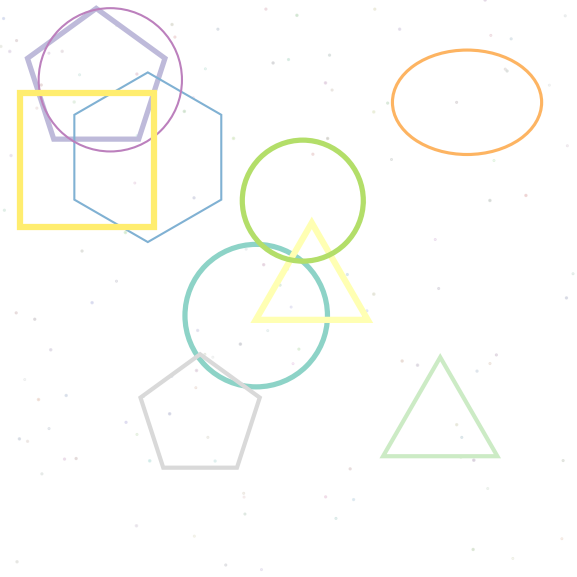[{"shape": "circle", "thickness": 2.5, "radius": 0.62, "center": [0.444, 0.453]}, {"shape": "triangle", "thickness": 3, "radius": 0.56, "center": [0.54, 0.501]}, {"shape": "pentagon", "thickness": 2.5, "radius": 0.63, "center": [0.167, 0.859]}, {"shape": "hexagon", "thickness": 1, "radius": 0.73, "center": [0.256, 0.727]}, {"shape": "oval", "thickness": 1.5, "radius": 0.65, "center": [0.809, 0.822]}, {"shape": "circle", "thickness": 2.5, "radius": 0.52, "center": [0.524, 0.652]}, {"shape": "pentagon", "thickness": 2, "radius": 0.54, "center": [0.347, 0.277]}, {"shape": "circle", "thickness": 1, "radius": 0.62, "center": [0.191, 0.861]}, {"shape": "triangle", "thickness": 2, "radius": 0.57, "center": [0.762, 0.266]}, {"shape": "square", "thickness": 3, "radius": 0.58, "center": [0.151, 0.723]}]